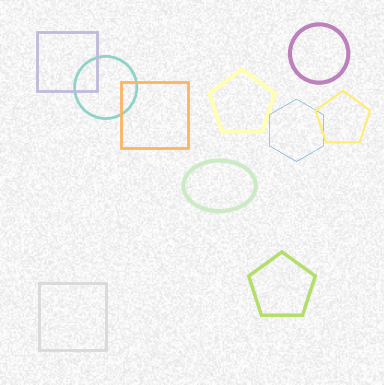[{"shape": "circle", "thickness": 2, "radius": 0.4, "center": [0.275, 0.773]}, {"shape": "pentagon", "thickness": 3, "radius": 0.45, "center": [0.629, 0.73]}, {"shape": "square", "thickness": 2, "radius": 0.39, "center": [0.174, 0.84]}, {"shape": "hexagon", "thickness": 0.5, "radius": 0.41, "center": [0.77, 0.661]}, {"shape": "square", "thickness": 2, "radius": 0.43, "center": [0.402, 0.701]}, {"shape": "pentagon", "thickness": 2.5, "radius": 0.45, "center": [0.732, 0.255]}, {"shape": "square", "thickness": 2, "radius": 0.44, "center": [0.189, 0.178]}, {"shape": "circle", "thickness": 3, "radius": 0.38, "center": [0.829, 0.861]}, {"shape": "oval", "thickness": 3, "radius": 0.47, "center": [0.57, 0.517]}, {"shape": "pentagon", "thickness": 1.5, "radius": 0.37, "center": [0.891, 0.69]}]